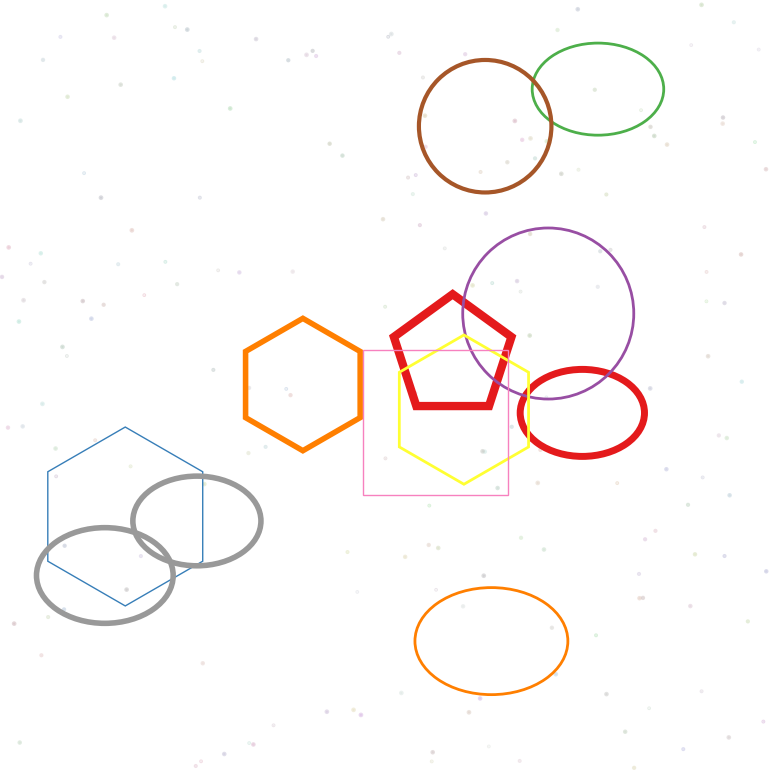[{"shape": "pentagon", "thickness": 3, "radius": 0.4, "center": [0.588, 0.538]}, {"shape": "oval", "thickness": 2.5, "radius": 0.4, "center": [0.756, 0.464]}, {"shape": "hexagon", "thickness": 0.5, "radius": 0.58, "center": [0.163, 0.329]}, {"shape": "oval", "thickness": 1, "radius": 0.43, "center": [0.777, 0.884]}, {"shape": "circle", "thickness": 1, "radius": 0.56, "center": [0.712, 0.593]}, {"shape": "oval", "thickness": 1, "radius": 0.5, "center": [0.638, 0.167]}, {"shape": "hexagon", "thickness": 2, "radius": 0.43, "center": [0.393, 0.501]}, {"shape": "hexagon", "thickness": 1, "radius": 0.48, "center": [0.603, 0.468]}, {"shape": "circle", "thickness": 1.5, "radius": 0.43, "center": [0.63, 0.836]}, {"shape": "square", "thickness": 0.5, "radius": 0.47, "center": [0.565, 0.451]}, {"shape": "oval", "thickness": 2, "radius": 0.44, "center": [0.136, 0.253]}, {"shape": "oval", "thickness": 2, "radius": 0.42, "center": [0.256, 0.323]}]